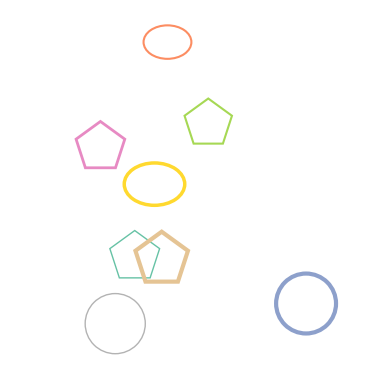[{"shape": "pentagon", "thickness": 1, "radius": 0.34, "center": [0.35, 0.333]}, {"shape": "oval", "thickness": 1.5, "radius": 0.31, "center": [0.435, 0.891]}, {"shape": "circle", "thickness": 3, "radius": 0.39, "center": [0.795, 0.212]}, {"shape": "pentagon", "thickness": 2, "radius": 0.33, "center": [0.261, 0.618]}, {"shape": "pentagon", "thickness": 1.5, "radius": 0.32, "center": [0.541, 0.679]}, {"shape": "oval", "thickness": 2.5, "radius": 0.39, "center": [0.401, 0.522]}, {"shape": "pentagon", "thickness": 3, "radius": 0.36, "center": [0.42, 0.326]}, {"shape": "circle", "thickness": 1, "radius": 0.39, "center": [0.299, 0.159]}]